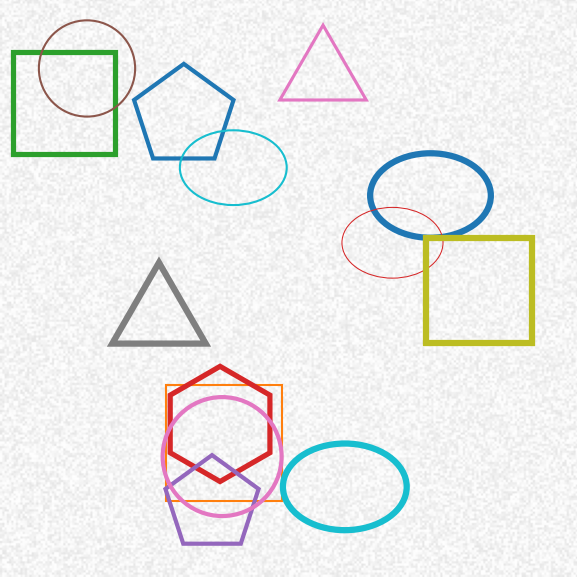[{"shape": "oval", "thickness": 3, "radius": 0.52, "center": [0.745, 0.661]}, {"shape": "pentagon", "thickness": 2, "radius": 0.45, "center": [0.318, 0.798]}, {"shape": "square", "thickness": 1, "radius": 0.5, "center": [0.388, 0.232]}, {"shape": "square", "thickness": 2.5, "radius": 0.44, "center": [0.11, 0.821]}, {"shape": "oval", "thickness": 0.5, "radius": 0.44, "center": [0.68, 0.579]}, {"shape": "hexagon", "thickness": 2.5, "radius": 0.5, "center": [0.381, 0.265]}, {"shape": "pentagon", "thickness": 2, "radius": 0.42, "center": [0.367, 0.126]}, {"shape": "circle", "thickness": 1, "radius": 0.42, "center": [0.151, 0.881]}, {"shape": "triangle", "thickness": 1.5, "radius": 0.43, "center": [0.559, 0.869]}, {"shape": "circle", "thickness": 2, "radius": 0.51, "center": [0.385, 0.209]}, {"shape": "triangle", "thickness": 3, "radius": 0.47, "center": [0.275, 0.451]}, {"shape": "square", "thickness": 3, "radius": 0.46, "center": [0.829, 0.496]}, {"shape": "oval", "thickness": 3, "radius": 0.54, "center": [0.597, 0.156]}, {"shape": "oval", "thickness": 1, "radius": 0.46, "center": [0.404, 0.709]}]